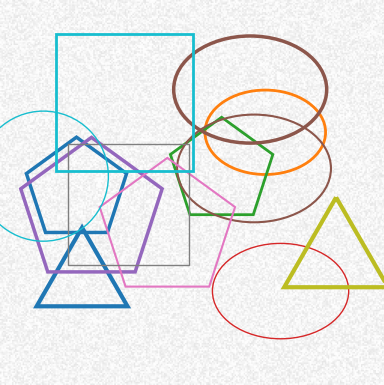[{"shape": "pentagon", "thickness": 2.5, "radius": 0.68, "center": [0.199, 0.507]}, {"shape": "triangle", "thickness": 3, "radius": 0.68, "center": [0.213, 0.273]}, {"shape": "oval", "thickness": 2, "radius": 0.78, "center": [0.689, 0.656]}, {"shape": "pentagon", "thickness": 2, "radius": 0.7, "center": [0.576, 0.556]}, {"shape": "oval", "thickness": 1, "radius": 0.88, "center": [0.729, 0.244]}, {"shape": "pentagon", "thickness": 2.5, "radius": 0.97, "center": [0.238, 0.45]}, {"shape": "oval", "thickness": 2.5, "radius": 0.99, "center": [0.65, 0.767]}, {"shape": "oval", "thickness": 1.5, "radius": 1.0, "center": [0.66, 0.562]}, {"shape": "pentagon", "thickness": 1.5, "radius": 0.92, "center": [0.435, 0.405]}, {"shape": "square", "thickness": 1, "radius": 0.79, "center": [0.335, 0.47]}, {"shape": "triangle", "thickness": 3, "radius": 0.78, "center": [0.873, 0.332]}, {"shape": "square", "thickness": 2, "radius": 0.89, "center": [0.323, 0.734]}, {"shape": "circle", "thickness": 1, "radius": 0.84, "center": [0.113, 0.542]}]